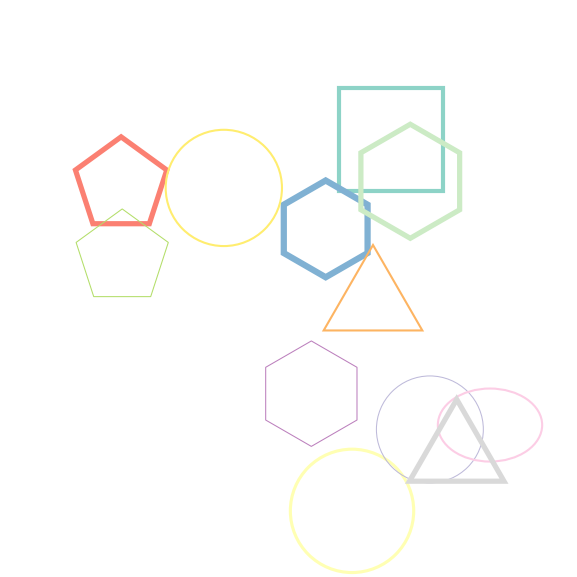[{"shape": "square", "thickness": 2, "radius": 0.45, "center": [0.677, 0.757]}, {"shape": "circle", "thickness": 1.5, "radius": 0.53, "center": [0.61, 0.115]}, {"shape": "circle", "thickness": 0.5, "radius": 0.46, "center": [0.744, 0.256]}, {"shape": "pentagon", "thickness": 2.5, "radius": 0.42, "center": [0.21, 0.679]}, {"shape": "hexagon", "thickness": 3, "radius": 0.42, "center": [0.564, 0.603]}, {"shape": "triangle", "thickness": 1, "radius": 0.49, "center": [0.646, 0.476]}, {"shape": "pentagon", "thickness": 0.5, "radius": 0.42, "center": [0.212, 0.553]}, {"shape": "oval", "thickness": 1, "radius": 0.45, "center": [0.848, 0.263]}, {"shape": "triangle", "thickness": 2.5, "radius": 0.47, "center": [0.791, 0.213]}, {"shape": "hexagon", "thickness": 0.5, "radius": 0.46, "center": [0.539, 0.317]}, {"shape": "hexagon", "thickness": 2.5, "radius": 0.49, "center": [0.71, 0.685]}, {"shape": "circle", "thickness": 1, "radius": 0.5, "center": [0.388, 0.674]}]